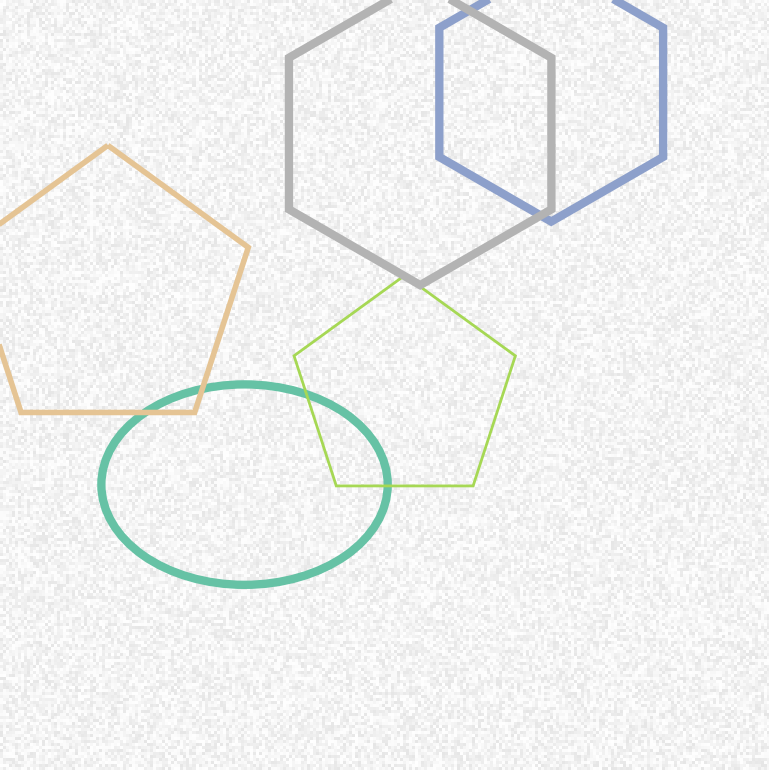[{"shape": "oval", "thickness": 3, "radius": 0.93, "center": [0.318, 0.371]}, {"shape": "hexagon", "thickness": 3, "radius": 0.84, "center": [0.716, 0.88]}, {"shape": "pentagon", "thickness": 1, "radius": 0.76, "center": [0.526, 0.491]}, {"shape": "pentagon", "thickness": 2, "radius": 0.96, "center": [0.14, 0.619]}, {"shape": "hexagon", "thickness": 3, "radius": 0.98, "center": [0.546, 0.827]}]